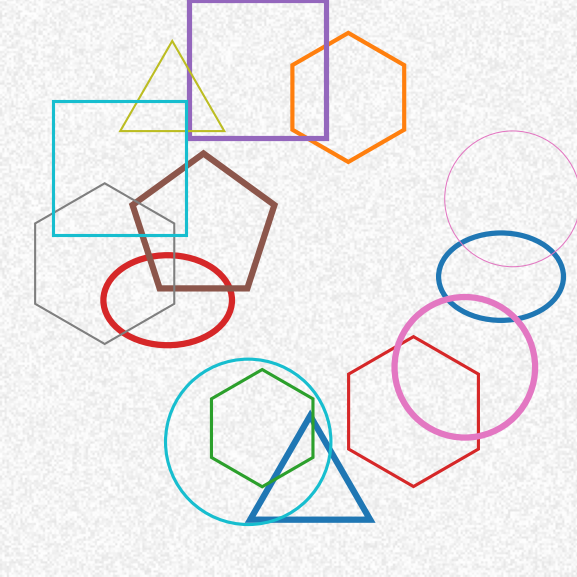[{"shape": "triangle", "thickness": 3, "radius": 0.6, "center": [0.537, 0.159]}, {"shape": "oval", "thickness": 2.5, "radius": 0.54, "center": [0.868, 0.52]}, {"shape": "hexagon", "thickness": 2, "radius": 0.56, "center": [0.603, 0.83]}, {"shape": "hexagon", "thickness": 1.5, "radius": 0.51, "center": [0.454, 0.258]}, {"shape": "oval", "thickness": 3, "radius": 0.56, "center": [0.29, 0.479]}, {"shape": "hexagon", "thickness": 1.5, "radius": 0.65, "center": [0.716, 0.286]}, {"shape": "square", "thickness": 2.5, "radius": 0.59, "center": [0.446, 0.88]}, {"shape": "pentagon", "thickness": 3, "radius": 0.65, "center": [0.352, 0.604]}, {"shape": "circle", "thickness": 0.5, "radius": 0.59, "center": [0.888, 0.655]}, {"shape": "circle", "thickness": 3, "radius": 0.61, "center": [0.805, 0.363]}, {"shape": "hexagon", "thickness": 1, "radius": 0.7, "center": [0.181, 0.543]}, {"shape": "triangle", "thickness": 1, "radius": 0.52, "center": [0.298, 0.824]}, {"shape": "circle", "thickness": 1.5, "radius": 0.72, "center": [0.43, 0.234]}, {"shape": "square", "thickness": 1.5, "radius": 0.58, "center": [0.207, 0.708]}]